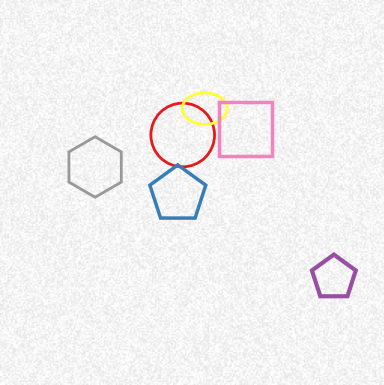[{"shape": "circle", "thickness": 2, "radius": 0.41, "center": [0.475, 0.649]}, {"shape": "pentagon", "thickness": 2.5, "radius": 0.38, "center": [0.462, 0.495]}, {"shape": "pentagon", "thickness": 3, "radius": 0.3, "center": [0.867, 0.279]}, {"shape": "oval", "thickness": 2, "radius": 0.29, "center": [0.532, 0.718]}, {"shape": "square", "thickness": 2.5, "radius": 0.35, "center": [0.638, 0.664]}, {"shape": "hexagon", "thickness": 2, "radius": 0.39, "center": [0.247, 0.566]}]